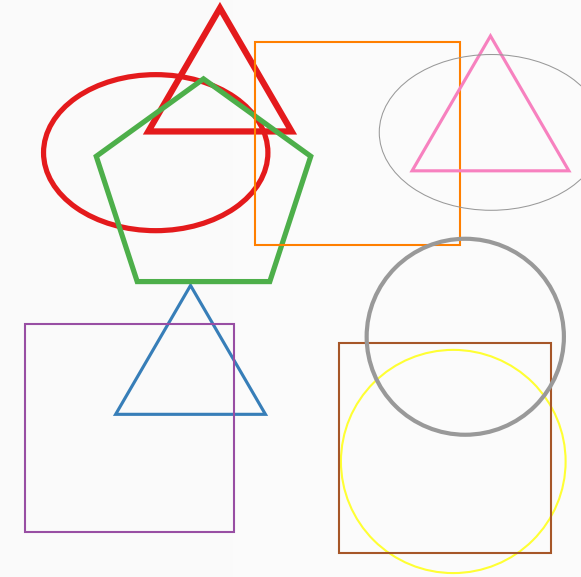[{"shape": "triangle", "thickness": 3, "radius": 0.71, "center": [0.378, 0.843]}, {"shape": "oval", "thickness": 2.5, "radius": 0.96, "center": [0.268, 0.735]}, {"shape": "triangle", "thickness": 1.5, "radius": 0.74, "center": [0.328, 0.356]}, {"shape": "pentagon", "thickness": 2.5, "radius": 0.97, "center": [0.35, 0.669]}, {"shape": "square", "thickness": 1, "radius": 0.9, "center": [0.223, 0.258]}, {"shape": "square", "thickness": 1, "radius": 0.88, "center": [0.615, 0.751]}, {"shape": "circle", "thickness": 1, "radius": 0.97, "center": [0.78, 0.2]}, {"shape": "square", "thickness": 1, "radius": 0.91, "center": [0.766, 0.223]}, {"shape": "triangle", "thickness": 1.5, "radius": 0.78, "center": [0.844, 0.781]}, {"shape": "oval", "thickness": 0.5, "radius": 0.96, "center": [0.845, 0.77]}, {"shape": "circle", "thickness": 2, "radius": 0.85, "center": [0.8, 0.416]}]